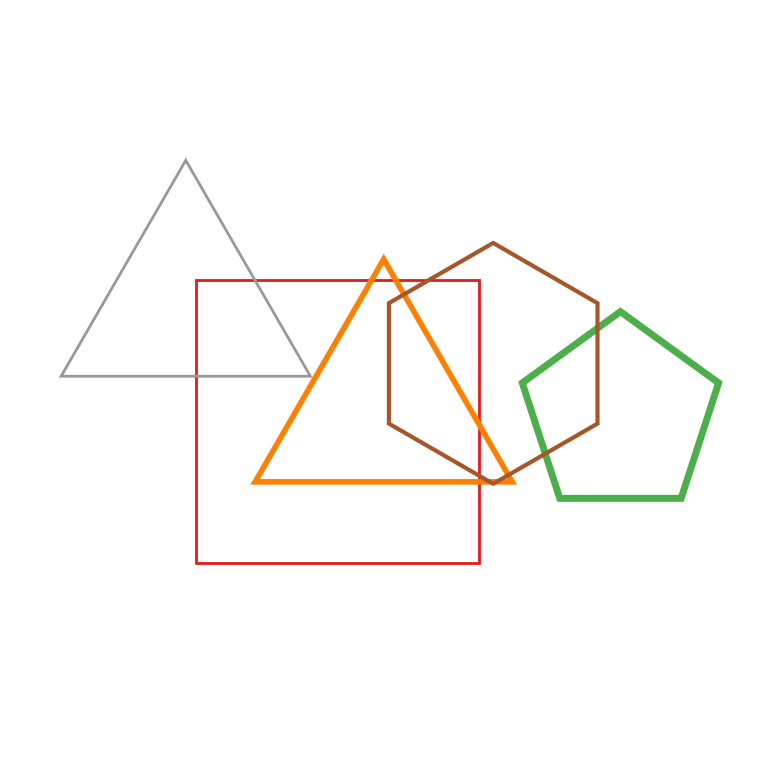[{"shape": "square", "thickness": 1, "radius": 0.92, "center": [0.439, 0.453]}, {"shape": "pentagon", "thickness": 2.5, "radius": 0.67, "center": [0.806, 0.461]}, {"shape": "triangle", "thickness": 2, "radius": 0.96, "center": [0.498, 0.471]}, {"shape": "hexagon", "thickness": 1.5, "radius": 0.78, "center": [0.641, 0.528]}, {"shape": "triangle", "thickness": 1, "radius": 0.93, "center": [0.241, 0.605]}]